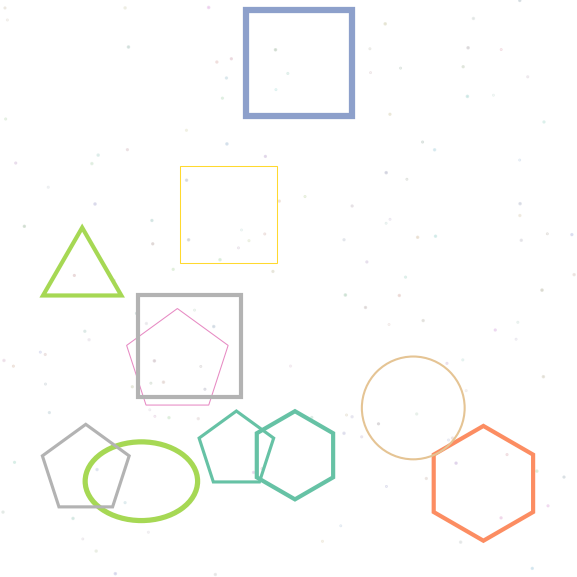[{"shape": "hexagon", "thickness": 2, "radius": 0.38, "center": [0.511, 0.211]}, {"shape": "pentagon", "thickness": 1.5, "radius": 0.34, "center": [0.409, 0.22]}, {"shape": "hexagon", "thickness": 2, "radius": 0.5, "center": [0.837, 0.162]}, {"shape": "square", "thickness": 3, "radius": 0.46, "center": [0.518, 0.89]}, {"shape": "pentagon", "thickness": 0.5, "radius": 0.46, "center": [0.307, 0.372]}, {"shape": "oval", "thickness": 2.5, "radius": 0.49, "center": [0.245, 0.166]}, {"shape": "triangle", "thickness": 2, "radius": 0.39, "center": [0.142, 0.527]}, {"shape": "square", "thickness": 0.5, "radius": 0.42, "center": [0.395, 0.628]}, {"shape": "circle", "thickness": 1, "radius": 0.45, "center": [0.716, 0.293]}, {"shape": "pentagon", "thickness": 1.5, "radius": 0.4, "center": [0.149, 0.185]}, {"shape": "square", "thickness": 2, "radius": 0.44, "center": [0.328, 0.4]}]